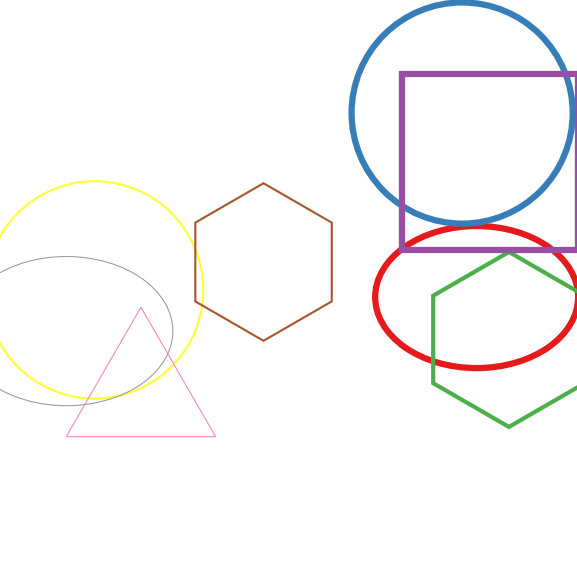[{"shape": "oval", "thickness": 3, "radius": 0.88, "center": [0.825, 0.485]}, {"shape": "circle", "thickness": 3, "radius": 0.96, "center": [0.8, 0.803]}, {"shape": "hexagon", "thickness": 2, "radius": 0.76, "center": [0.881, 0.411]}, {"shape": "square", "thickness": 3, "radius": 0.76, "center": [0.848, 0.718]}, {"shape": "circle", "thickness": 1, "radius": 0.94, "center": [0.164, 0.497]}, {"shape": "hexagon", "thickness": 1, "radius": 0.68, "center": [0.456, 0.545]}, {"shape": "triangle", "thickness": 0.5, "radius": 0.75, "center": [0.244, 0.318]}, {"shape": "oval", "thickness": 0.5, "radius": 0.92, "center": [0.115, 0.426]}]